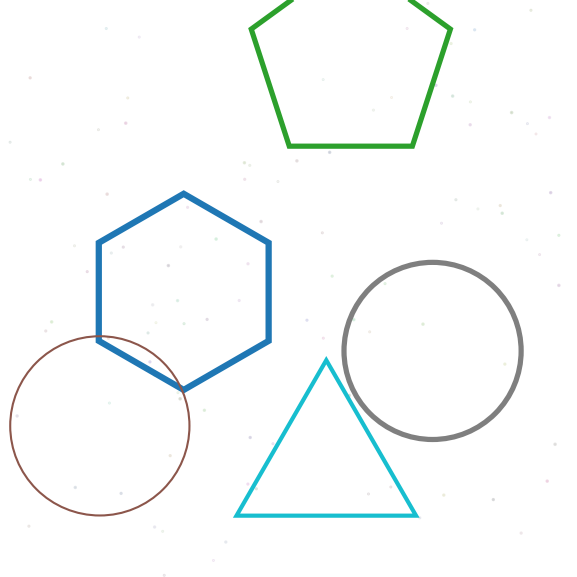[{"shape": "hexagon", "thickness": 3, "radius": 0.85, "center": [0.318, 0.494]}, {"shape": "pentagon", "thickness": 2.5, "radius": 0.91, "center": [0.607, 0.893]}, {"shape": "circle", "thickness": 1, "radius": 0.78, "center": [0.173, 0.262]}, {"shape": "circle", "thickness": 2.5, "radius": 0.77, "center": [0.749, 0.391]}, {"shape": "triangle", "thickness": 2, "radius": 0.9, "center": [0.565, 0.196]}]